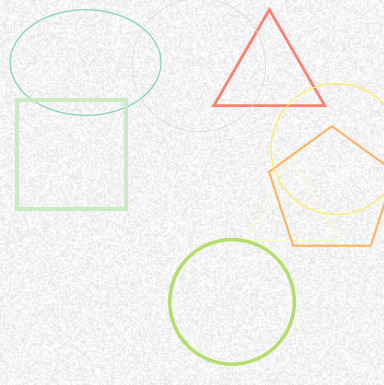[{"shape": "oval", "thickness": 1, "radius": 0.98, "center": [0.222, 0.838]}, {"shape": "triangle", "thickness": 0.5, "radius": 0.71, "center": [0.759, 0.446]}, {"shape": "triangle", "thickness": 2, "radius": 0.83, "center": [0.7, 0.809]}, {"shape": "pentagon", "thickness": 1.5, "radius": 0.86, "center": [0.862, 0.501]}, {"shape": "circle", "thickness": 2.5, "radius": 0.81, "center": [0.603, 0.216]}, {"shape": "circle", "thickness": 0.5, "radius": 0.87, "center": [0.517, 0.831]}, {"shape": "square", "thickness": 3, "radius": 0.71, "center": [0.186, 0.599]}, {"shape": "circle", "thickness": 1, "radius": 0.85, "center": [0.874, 0.613]}]